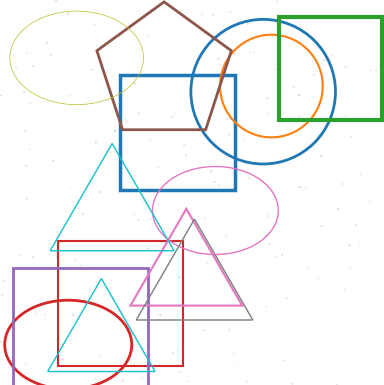[{"shape": "square", "thickness": 2.5, "radius": 0.74, "center": [0.461, 0.656]}, {"shape": "circle", "thickness": 2, "radius": 0.94, "center": [0.684, 0.762]}, {"shape": "circle", "thickness": 1.5, "radius": 0.67, "center": [0.705, 0.777]}, {"shape": "square", "thickness": 3, "radius": 0.67, "center": [0.859, 0.823]}, {"shape": "oval", "thickness": 2, "radius": 0.82, "center": [0.177, 0.105]}, {"shape": "square", "thickness": 1.5, "radius": 0.81, "center": [0.314, 0.212]}, {"shape": "square", "thickness": 2, "radius": 0.88, "center": [0.209, 0.128]}, {"shape": "pentagon", "thickness": 2, "radius": 0.92, "center": [0.426, 0.812]}, {"shape": "oval", "thickness": 1, "radius": 0.82, "center": [0.559, 0.453]}, {"shape": "triangle", "thickness": 1.5, "radius": 0.84, "center": [0.484, 0.29]}, {"shape": "triangle", "thickness": 1, "radius": 0.87, "center": [0.505, 0.256]}, {"shape": "oval", "thickness": 0.5, "radius": 0.87, "center": [0.199, 0.85]}, {"shape": "triangle", "thickness": 1, "radius": 0.8, "center": [0.263, 0.115]}, {"shape": "triangle", "thickness": 1, "radius": 0.93, "center": [0.291, 0.442]}]